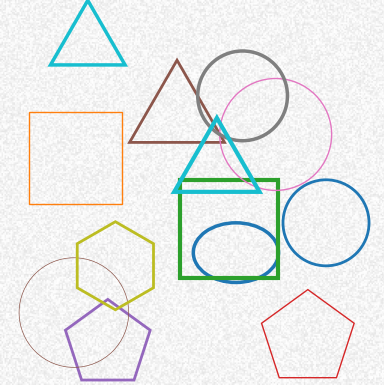[{"shape": "circle", "thickness": 2, "radius": 0.56, "center": [0.847, 0.421]}, {"shape": "oval", "thickness": 2.5, "radius": 0.55, "center": [0.613, 0.344]}, {"shape": "square", "thickness": 1, "radius": 0.6, "center": [0.196, 0.589]}, {"shape": "square", "thickness": 3, "radius": 0.63, "center": [0.595, 0.405]}, {"shape": "pentagon", "thickness": 1, "radius": 0.63, "center": [0.8, 0.121]}, {"shape": "pentagon", "thickness": 2, "radius": 0.58, "center": [0.28, 0.107]}, {"shape": "circle", "thickness": 0.5, "radius": 0.71, "center": [0.192, 0.188]}, {"shape": "triangle", "thickness": 2, "radius": 0.71, "center": [0.46, 0.701]}, {"shape": "circle", "thickness": 1, "radius": 0.73, "center": [0.716, 0.651]}, {"shape": "circle", "thickness": 2.5, "radius": 0.58, "center": [0.63, 0.751]}, {"shape": "hexagon", "thickness": 2, "radius": 0.57, "center": [0.3, 0.31]}, {"shape": "triangle", "thickness": 2.5, "radius": 0.56, "center": [0.228, 0.887]}, {"shape": "triangle", "thickness": 3, "radius": 0.64, "center": [0.563, 0.566]}]